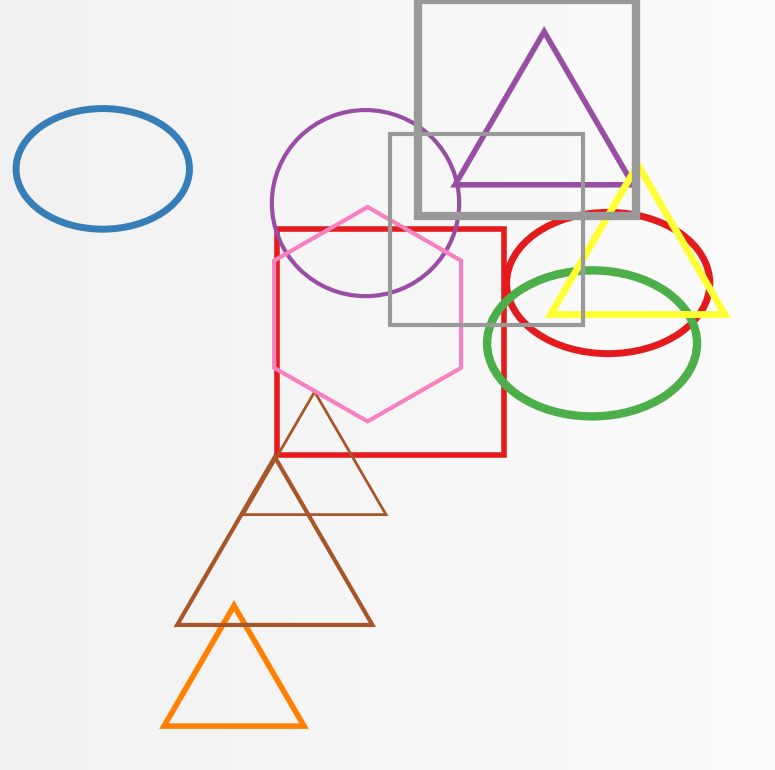[{"shape": "oval", "thickness": 2.5, "radius": 0.66, "center": [0.785, 0.632]}, {"shape": "square", "thickness": 2, "radius": 0.73, "center": [0.504, 0.556]}, {"shape": "oval", "thickness": 2.5, "radius": 0.56, "center": [0.133, 0.781]}, {"shape": "oval", "thickness": 3, "radius": 0.68, "center": [0.764, 0.554]}, {"shape": "circle", "thickness": 1.5, "radius": 0.6, "center": [0.472, 0.736]}, {"shape": "triangle", "thickness": 2, "radius": 0.66, "center": [0.702, 0.826]}, {"shape": "triangle", "thickness": 2, "radius": 0.52, "center": [0.302, 0.109]}, {"shape": "triangle", "thickness": 2.5, "radius": 0.65, "center": [0.823, 0.656]}, {"shape": "triangle", "thickness": 1.5, "radius": 0.73, "center": [0.355, 0.261]}, {"shape": "triangle", "thickness": 1, "radius": 0.53, "center": [0.406, 0.385]}, {"shape": "hexagon", "thickness": 1.5, "radius": 0.7, "center": [0.474, 0.592]}, {"shape": "square", "thickness": 3, "radius": 0.7, "center": [0.68, 0.859]}, {"shape": "square", "thickness": 1.5, "radius": 0.62, "center": [0.628, 0.702]}]